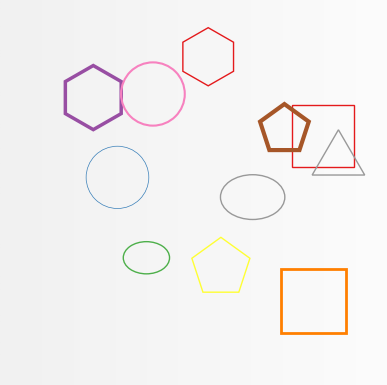[{"shape": "square", "thickness": 1, "radius": 0.4, "center": [0.833, 0.647]}, {"shape": "hexagon", "thickness": 1, "radius": 0.38, "center": [0.537, 0.853]}, {"shape": "circle", "thickness": 0.5, "radius": 0.4, "center": [0.303, 0.539]}, {"shape": "oval", "thickness": 1, "radius": 0.3, "center": [0.378, 0.331]}, {"shape": "hexagon", "thickness": 2.5, "radius": 0.42, "center": [0.241, 0.747]}, {"shape": "square", "thickness": 2, "radius": 0.42, "center": [0.81, 0.218]}, {"shape": "pentagon", "thickness": 1, "radius": 0.39, "center": [0.57, 0.305]}, {"shape": "pentagon", "thickness": 3, "radius": 0.33, "center": [0.734, 0.664]}, {"shape": "circle", "thickness": 1.5, "radius": 0.41, "center": [0.395, 0.756]}, {"shape": "triangle", "thickness": 1, "radius": 0.39, "center": [0.873, 0.585]}, {"shape": "oval", "thickness": 1, "radius": 0.42, "center": [0.652, 0.488]}]